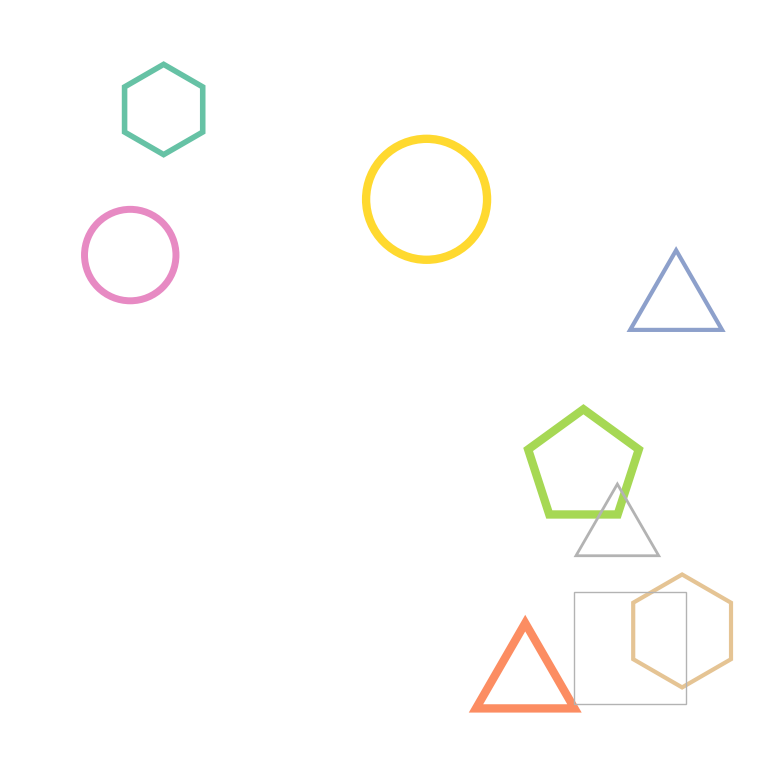[{"shape": "hexagon", "thickness": 2, "radius": 0.29, "center": [0.213, 0.858]}, {"shape": "triangle", "thickness": 3, "radius": 0.37, "center": [0.682, 0.117]}, {"shape": "triangle", "thickness": 1.5, "radius": 0.34, "center": [0.878, 0.606]}, {"shape": "circle", "thickness": 2.5, "radius": 0.3, "center": [0.169, 0.669]}, {"shape": "pentagon", "thickness": 3, "radius": 0.38, "center": [0.758, 0.393]}, {"shape": "circle", "thickness": 3, "radius": 0.39, "center": [0.554, 0.741]}, {"shape": "hexagon", "thickness": 1.5, "radius": 0.37, "center": [0.886, 0.181]}, {"shape": "square", "thickness": 0.5, "radius": 0.36, "center": [0.819, 0.158]}, {"shape": "triangle", "thickness": 1, "radius": 0.31, "center": [0.802, 0.309]}]